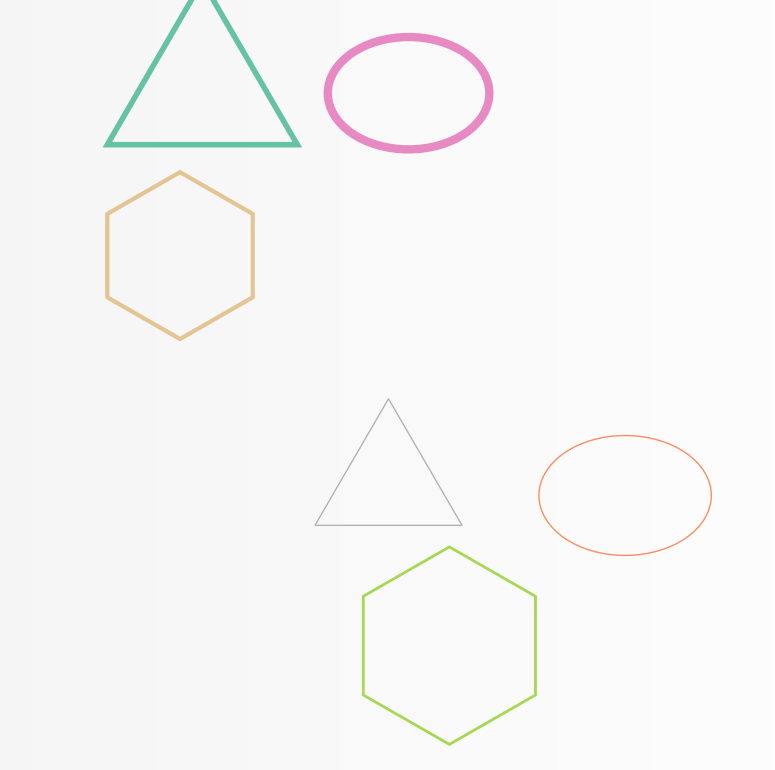[{"shape": "triangle", "thickness": 2, "radius": 0.71, "center": [0.261, 0.883]}, {"shape": "oval", "thickness": 0.5, "radius": 0.56, "center": [0.807, 0.357]}, {"shape": "oval", "thickness": 3, "radius": 0.52, "center": [0.527, 0.879]}, {"shape": "hexagon", "thickness": 1, "radius": 0.64, "center": [0.58, 0.161]}, {"shape": "hexagon", "thickness": 1.5, "radius": 0.54, "center": [0.232, 0.668]}, {"shape": "triangle", "thickness": 0.5, "radius": 0.55, "center": [0.501, 0.373]}]